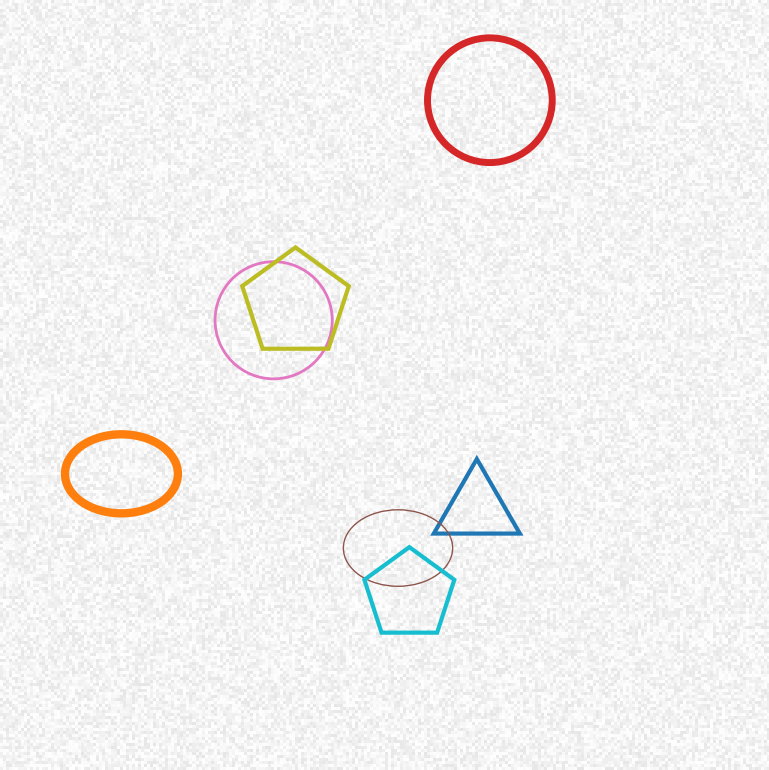[{"shape": "triangle", "thickness": 1.5, "radius": 0.32, "center": [0.619, 0.339]}, {"shape": "oval", "thickness": 3, "radius": 0.37, "center": [0.158, 0.385]}, {"shape": "circle", "thickness": 2.5, "radius": 0.4, "center": [0.636, 0.87]}, {"shape": "oval", "thickness": 0.5, "radius": 0.35, "center": [0.517, 0.288]}, {"shape": "circle", "thickness": 1, "radius": 0.38, "center": [0.355, 0.584]}, {"shape": "pentagon", "thickness": 1.5, "radius": 0.36, "center": [0.384, 0.606]}, {"shape": "pentagon", "thickness": 1.5, "radius": 0.31, "center": [0.532, 0.228]}]